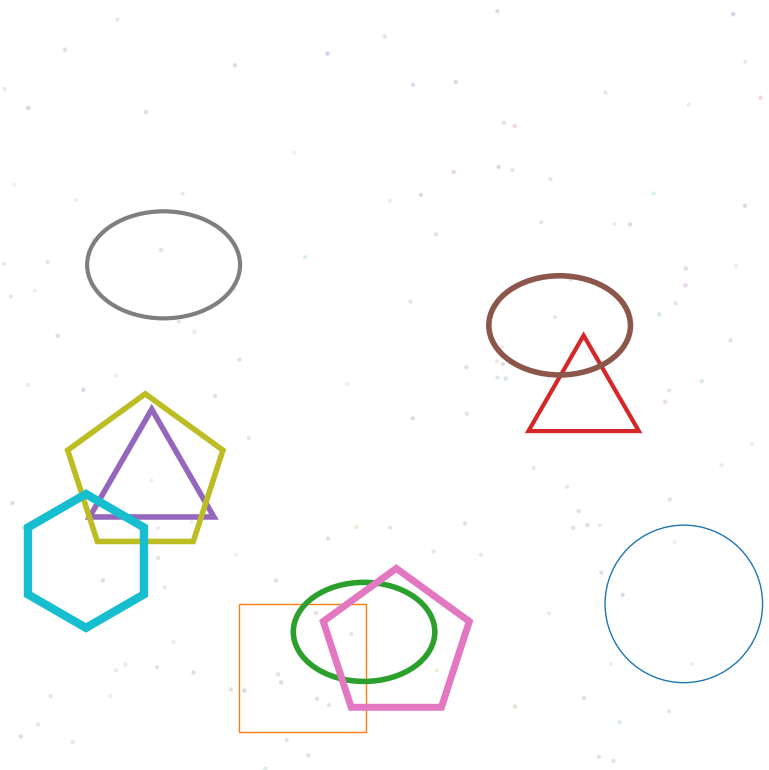[{"shape": "circle", "thickness": 0.5, "radius": 0.51, "center": [0.888, 0.216]}, {"shape": "square", "thickness": 0.5, "radius": 0.41, "center": [0.392, 0.132]}, {"shape": "oval", "thickness": 2, "radius": 0.46, "center": [0.473, 0.179]}, {"shape": "triangle", "thickness": 1.5, "radius": 0.41, "center": [0.758, 0.482]}, {"shape": "triangle", "thickness": 2, "radius": 0.47, "center": [0.197, 0.375]}, {"shape": "oval", "thickness": 2, "radius": 0.46, "center": [0.727, 0.577]}, {"shape": "pentagon", "thickness": 2.5, "radius": 0.5, "center": [0.515, 0.162]}, {"shape": "oval", "thickness": 1.5, "radius": 0.5, "center": [0.212, 0.656]}, {"shape": "pentagon", "thickness": 2, "radius": 0.53, "center": [0.189, 0.383]}, {"shape": "hexagon", "thickness": 3, "radius": 0.43, "center": [0.112, 0.272]}]